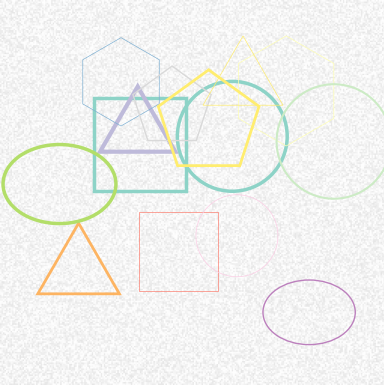[{"shape": "circle", "thickness": 2.5, "radius": 0.71, "center": [0.603, 0.646]}, {"shape": "square", "thickness": 2.5, "radius": 0.6, "center": [0.364, 0.626]}, {"shape": "hexagon", "thickness": 0.5, "radius": 0.71, "center": [0.743, 0.764]}, {"shape": "triangle", "thickness": 3, "radius": 0.56, "center": [0.358, 0.662]}, {"shape": "square", "thickness": 0.5, "radius": 0.52, "center": [0.463, 0.346]}, {"shape": "hexagon", "thickness": 0.5, "radius": 0.57, "center": [0.314, 0.787]}, {"shape": "triangle", "thickness": 2, "radius": 0.61, "center": [0.204, 0.298]}, {"shape": "oval", "thickness": 2.5, "radius": 0.73, "center": [0.155, 0.522]}, {"shape": "circle", "thickness": 0.5, "radius": 0.53, "center": [0.615, 0.388]}, {"shape": "pentagon", "thickness": 1, "radius": 0.53, "center": [0.447, 0.721]}, {"shape": "oval", "thickness": 1, "radius": 0.6, "center": [0.803, 0.189]}, {"shape": "circle", "thickness": 1.5, "radius": 0.74, "center": [0.867, 0.633]}, {"shape": "pentagon", "thickness": 2, "radius": 0.69, "center": [0.542, 0.681]}, {"shape": "triangle", "thickness": 0.5, "radius": 0.6, "center": [0.631, 0.787]}]